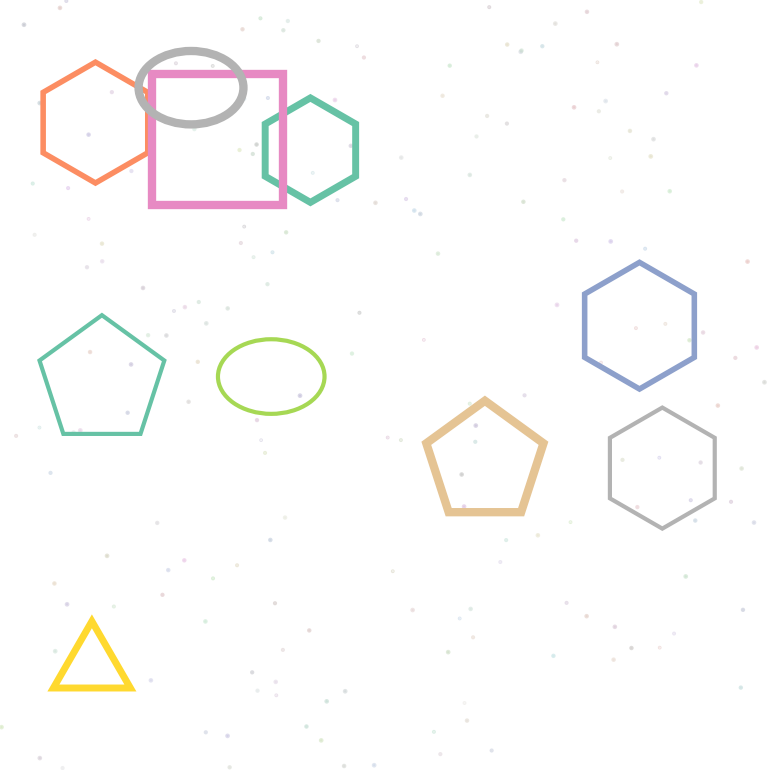[{"shape": "hexagon", "thickness": 2.5, "radius": 0.34, "center": [0.403, 0.805]}, {"shape": "pentagon", "thickness": 1.5, "radius": 0.43, "center": [0.132, 0.505]}, {"shape": "hexagon", "thickness": 2, "radius": 0.39, "center": [0.124, 0.841]}, {"shape": "hexagon", "thickness": 2, "radius": 0.41, "center": [0.831, 0.577]}, {"shape": "square", "thickness": 3, "radius": 0.43, "center": [0.282, 0.819]}, {"shape": "oval", "thickness": 1.5, "radius": 0.35, "center": [0.352, 0.511]}, {"shape": "triangle", "thickness": 2.5, "radius": 0.29, "center": [0.119, 0.135]}, {"shape": "pentagon", "thickness": 3, "radius": 0.4, "center": [0.63, 0.4]}, {"shape": "hexagon", "thickness": 1.5, "radius": 0.39, "center": [0.86, 0.392]}, {"shape": "oval", "thickness": 3, "radius": 0.34, "center": [0.248, 0.886]}]